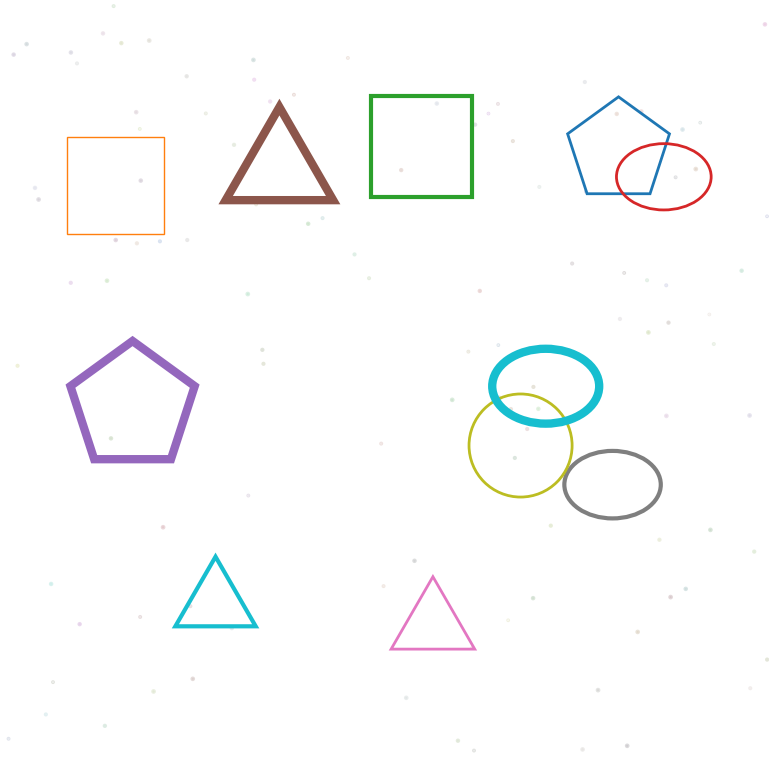[{"shape": "pentagon", "thickness": 1, "radius": 0.35, "center": [0.803, 0.805]}, {"shape": "square", "thickness": 0.5, "radius": 0.32, "center": [0.15, 0.759]}, {"shape": "square", "thickness": 1.5, "radius": 0.33, "center": [0.548, 0.81]}, {"shape": "oval", "thickness": 1, "radius": 0.31, "center": [0.862, 0.77]}, {"shape": "pentagon", "thickness": 3, "radius": 0.42, "center": [0.172, 0.472]}, {"shape": "triangle", "thickness": 3, "radius": 0.4, "center": [0.363, 0.78]}, {"shape": "triangle", "thickness": 1, "radius": 0.31, "center": [0.562, 0.188]}, {"shape": "oval", "thickness": 1.5, "radius": 0.31, "center": [0.796, 0.371]}, {"shape": "circle", "thickness": 1, "radius": 0.33, "center": [0.676, 0.421]}, {"shape": "triangle", "thickness": 1.5, "radius": 0.3, "center": [0.28, 0.217]}, {"shape": "oval", "thickness": 3, "radius": 0.35, "center": [0.709, 0.498]}]